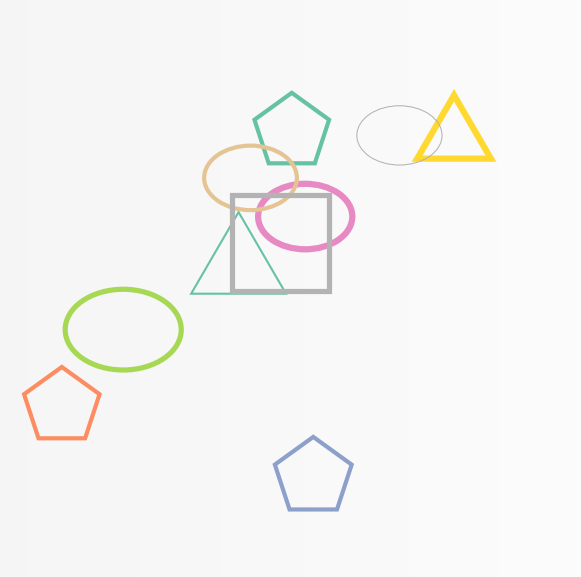[{"shape": "pentagon", "thickness": 2, "radius": 0.34, "center": [0.502, 0.771]}, {"shape": "triangle", "thickness": 1, "radius": 0.47, "center": [0.41, 0.538]}, {"shape": "pentagon", "thickness": 2, "radius": 0.34, "center": [0.106, 0.295]}, {"shape": "pentagon", "thickness": 2, "radius": 0.35, "center": [0.539, 0.173]}, {"shape": "oval", "thickness": 3, "radius": 0.41, "center": [0.525, 0.624]}, {"shape": "oval", "thickness": 2.5, "radius": 0.5, "center": [0.212, 0.428]}, {"shape": "triangle", "thickness": 3, "radius": 0.37, "center": [0.781, 0.761]}, {"shape": "oval", "thickness": 2, "radius": 0.4, "center": [0.431, 0.691]}, {"shape": "square", "thickness": 2.5, "radius": 0.42, "center": [0.482, 0.579]}, {"shape": "oval", "thickness": 0.5, "radius": 0.37, "center": [0.687, 0.765]}]